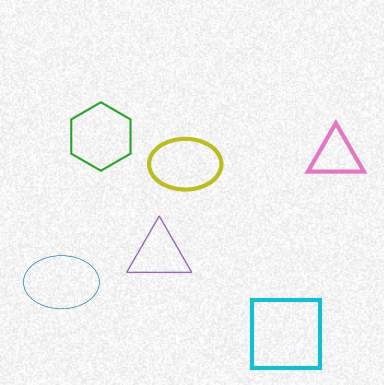[{"shape": "oval", "thickness": 0.5, "radius": 0.49, "center": [0.159, 0.267]}, {"shape": "hexagon", "thickness": 1.5, "radius": 0.44, "center": [0.262, 0.645]}, {"shape": "triangle", "thickness": 1, "radius": 0.49, "center": [0.414, 0.341]}, {"shape": "triangle", "thickness": 3, "radius": 0.42, "center": [0.872, 0.596]}, {"shape": "oval", "thickness": 3, "radius": 0.47, "center": [0.481, 0.574]}, {"shape": "square", "thickness": 3, "radius": 0.45, "center": [0.743, 0.132]}]